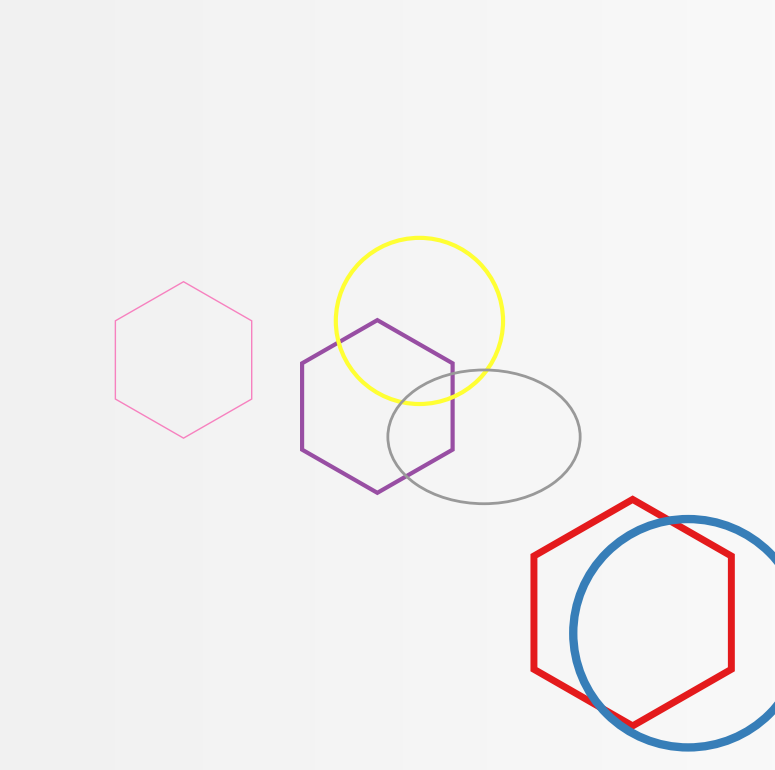[{"shape": "hexagon", "thickness": 2.5, "radius": 0.74, "center": [0.816, 0.204]}, {"shape": "circle", "thickness": 3, "radius": 0.74, "center": [0.888, 0.178]}, {"shape": "hexagon", "thickness": 1.5, "radius": 0.56, "center": [0.487, 0.472]}, {"shape": "circle", "thickness": 1.5, "radius": 0.54, "center": [0.541, 0.583]}, {"shape": "hexagon", "thickness": 0.5, "radius": 0.51, "center": [0.237, 0.533]}, {"shape": "oval", "thickness": 1, "radius": 0.62, "center": [0.625, 0.433]}]